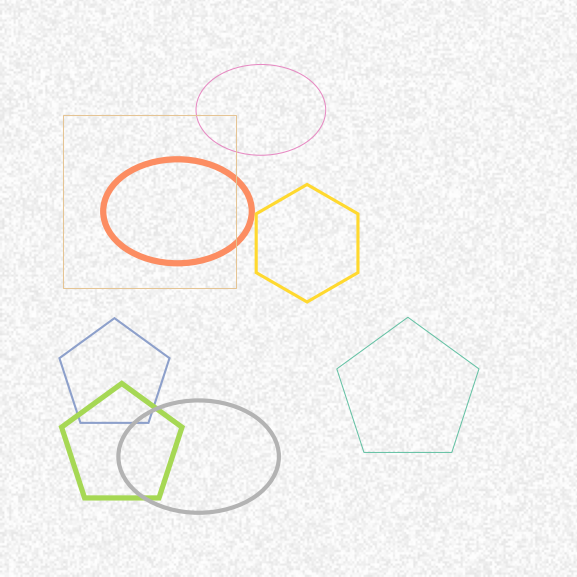[{"shape": "pentagon", "thickness": 0.5, "radius": 0.65, "center": [0.706, 0.32]}, {"shape": "oval", "thickness": 3, "radius": 0.64, "center": [0.307, 0.633]}, {"shape": "pentagon", "thickness": 1, "radius": 0.5, "center": [0.198, 0.348]}, {"shape": "oval", "thickness": 0.5, "radius": 0.56, "center": [0.452, 0.809]}, {"shape": "pentagon", "thickness": 2.5, "radius": 0.55, "center": [0.211, 0.226]}, {"shape": "hexagon", "thickness": 1.5, "radius": 0.51, "center": [0.532, 0.578]}, {"shape": "square", "thickness": 0.5, "radius": 0.75, "center": [0.259, 0.651]}, {"shape": "oval", "thickness": 2, "radius": 0.69, "center": [0.344, 0.208]}]